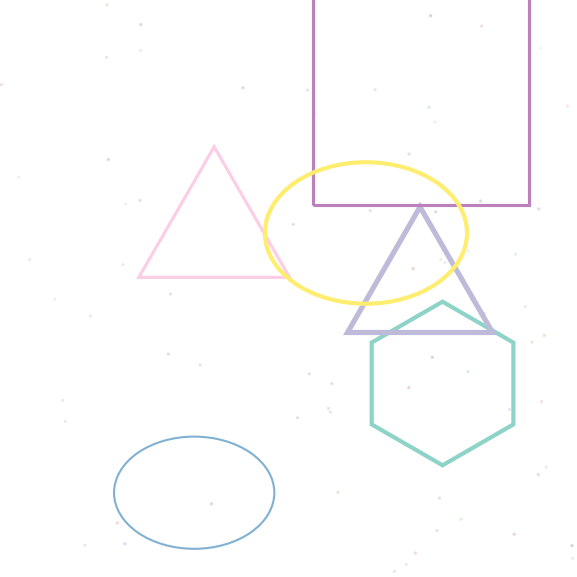[{"shape": "hexagon", "thickness": 2, "radius": 0.71, "center": [0.766, 0.335]}, {"shape": "triangle", "thickness": 2.5, "radius": 0.72, "center": [0.727, 0.496]}, {"shape": "oval", "thickness": 1, "radius": 0.69, "center": [0.336, 0.146]}, {"shape": "triangle", "thickness": 1.5, "radius": 0.75, "center": [0.371, 0.594]}, {"shape": "square", "thickness": 1.5, "radius": 0.94, "center": [0.729, 0.832]}, {"shape": "oval", "thickness": 2, "radius": 0.88, "center": [0.634, 0.596]}]